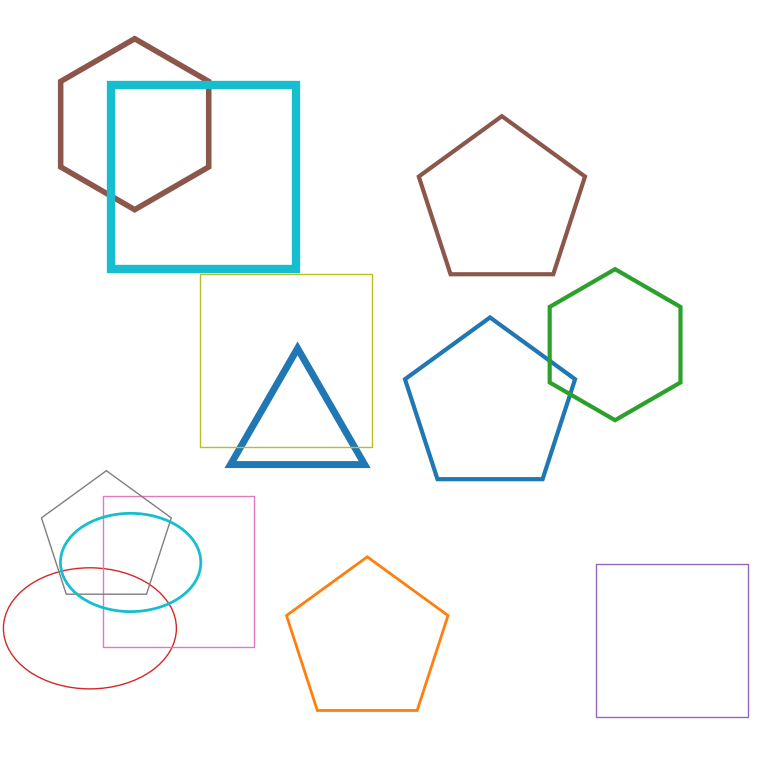[{"shape": "triangle", "thickness": 2.5, "radius": 0.5, "center": [0.386, 0.447]}, {"shape": "pentagon", "thickness": 1.5, "radius": 0.58, "center": [0.636, 0.472]}, {"shape": "pentagon", "thickness": 1, "radius": 0.55, "center": [0.477, 0.167]}, {"shape": "hexagon", "thickness": 1.5, "radius": 0.49, "center": [0.799, 0.552]}, {"shape": "oval", "thickness": 0.5, "radius": 0.56, "center": [0.117, 0.184]}, {"shape": "square", "thickness": 0.5, "radius": 0.49, "center": [0.873, 0.168]}, {"shape": "pentagon", "thickness": 1.5, "radius": 0.57, "center": [0.652, 0.736]}, {"shape": "hexagon", "thickness": 2, "radius": 0.56, "center": [0.175, 0.839]}, {"shape": "square", "thickness": 0.5, "radius": 0.49, "center": [0.232, 0.258]}, {"shape": "pentagon", "thickness": 0.5, "radius": 0.44, "center": [0.138, 0.3]}, {"shape": "square", "thickness": 0.5, "radius": 0.56, "center": [0.371, 0.532]}, {"shape": "oval", "thickness": 1, "radius": 0.46, "center": [0.17, 0.27]}, {"shape": "square", "thickness": 3, "radius": 0.6, "center": [0.264, 0.77]}]